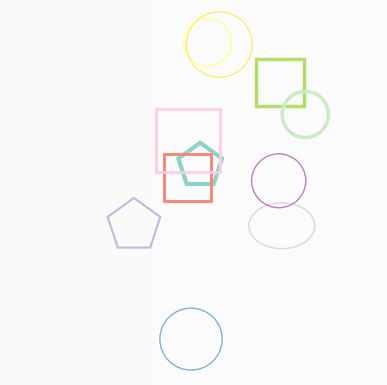[{"shape": "pentagon", "thickness": 3, "radius": 0.3, "center": [0.517, 0.57]}, {"shape": "circle", "thickness": 1.5, "radius": 0.31, "center": [0.536, 0.89]}, {"shape": "pentagon", "thickness": 1.5, "radius": 0.36, "center": [0.346, 0.415]}, {"shape": "square", "thickness": 2, "radius": 0.31, "center": [0.483, 0.539]}, {"shape": "circle", "thickness": 1, "radius": 0.4, "center": [0.493, 0.119]}, {"shape": "square", "thickness": 2.5, "radius": 0.31, "center": [0.723, 0.786]}, {"shape": "square", "thickness": 2, "radius": 0.41, "center": [0.485, 0.634]}, {"shape": "oval", "thickness": 1, "radius": 0.43, "center": [0.727, 0.414]}, {"shape": "circle", "thickness": 1, "radius": 0.35, "center": [0.719, 0.53]}, {"shape": "circle", "thickness": 2.5, "radius": 0.3, "center": [0.788, 0.703]}, {"shape": "circle", "thickness": 1, "radius": 0.43, "center": [0.566, 0.884]}]